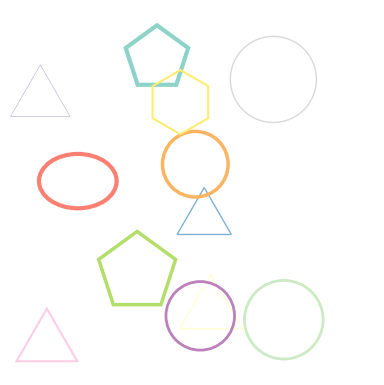[{"shape": "pentagon", "thickness": 3, "radius": 0.43, "center": [0.408, 0.849]}, {"shape": "triangle", "thickness": 0.5, "radius": 0.47, "center": [0.548, 0.193]}, {"shape": "triangle", "thickness": 0.5, "radius": 0.45, "center": [0.105, 0.742]}, {"shape": "oval", "thickness": 3, "radius": 0.5, "center": [0.202, 0.53]}, {"shape": "triangle", "thickness": 1, "radius": 0.41, "center": [0.53, 0.432]}, {"shape": "circle", "thickness": 2.5, "radius": 0.43, "center": [0.507, 0.573]}, {"shape": "pentagon", "thickness": 2.5, "radius": 0.53, "center": [0.356, 0.294]}, {"shape": "triangle", "thickness": 1.5, "radius": 0.46, "center": [0.122, 0.107]}, {"shape": "circle", "thickness": 1, "radius": 0.56, "center": [0.71, 0.794]}, {"shape": "circle", "thickness": 2, "radius": 0.45, "center": [0.52, 0.18]}, {"shape": "circle", "thickness": 2, "radius": 0.51, "center": [0.737, 0.17]}, {"shape": "hexagon", "thickness": 1.5, "radius": 0.42, "center": [0.468, 0.735]}]